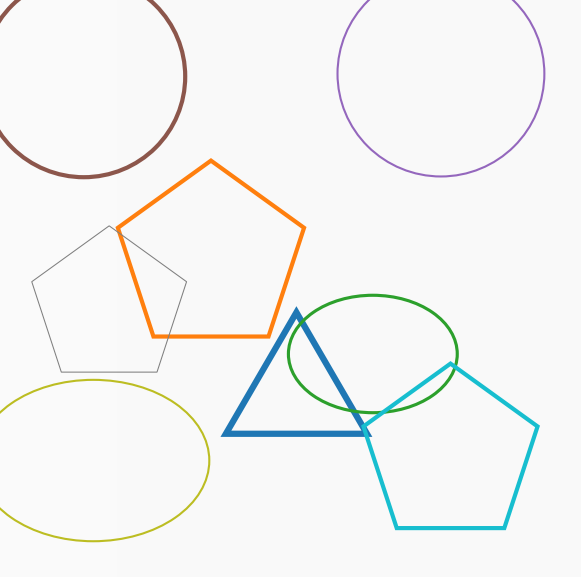[{"shape": "triangle", "thickness": 3, "radius": 0.7, "center": [0.51, 0.318]}, {"shape": "pentagon", "thickness": 2, "radius": 0.84, "center": [0.363, 0.553]}, {"shape": "oval", "thickness": 1.5, "radius": 0.73, "center": [0.641, 0.386]}, {"shape": "circle", "thickness": 1, "radius": 0.89, "center": [0.759, 0.871]}, {"shape": "circle", "thickness": 2, "radius": 0.87, "center": [0.144, 0.867]}, {"shape": "pentagon", "thickness": 0.5, "radius": 0.7, "center": [0.188, 0.468]}, {"shape": "oval", "thickness": 1, "radius": 1.0, "center": [0.16, 0.202]}, {"shape": "pentagon", "thickness": 2, "radius": 0.79, "center": [0.775, 0.212]}]